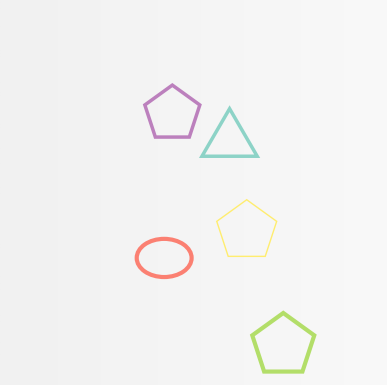[{"shape": "triangle", "thickness": 2.5, "radius": 0.41, "center": [0.592, 0.635]}, {"shape": "oval", "thickness": 3, "radius": 0.35, "center": [0.424, 0.33]}, {"shape": "pentagon", "thickness": 3, "radius": 0.42, "center": [0.731, 0.103]}, {"shape": "pentagon", "thickness": 2.5, "radius": 0.37, "center": [0.445, 0.704]}, {"shape": "pentagon", "thickness": 1, "radius": 0.41, "center": [0.637, 0.4]}]